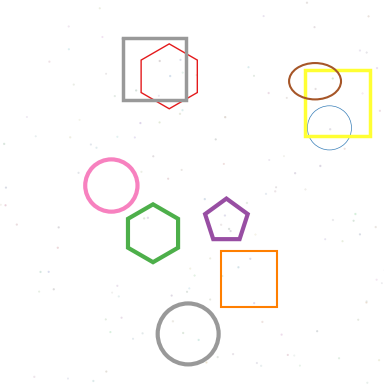[{"shape": "hexagon", "thickness": 1, "radius": 0.42, "center": [0.44, 0.802]}, {"shape": "circle", "thickness": 0.5, "radius": 0.29, "center": [0.856, 0.668]}, {"shape": "hexagon", "thickness": 3, "radius": 0.38, "center": [0.397, 0.394]}, {"shape": "pentagon", "thickness": 3, "radius": 0.29, "center": [0.588, 0.426]}, {"shape": "square", "thickness": 1.5, "radius": 0.36, "center": [0.647, 0.275]}, {"shape": "square", "thickness": 2.5, "radius": 0.42, "center": [0.877, 0.732]}, {"shape": "oval", "thickness": 1.5, "radius": 0.34, "center": [0.818, 0.789]}, {"shape": "circle", "thickness": 3, "radius": 0.34, "center": [0.289, 0.518]}, {"shape": "square", "thickness": 2.5, "radius": 0.41, "center": [0.402, 0.82]}, {"shape": "circle", "thickness": 3, "radius": 0.4, "center": [0.489, 0.133]}]